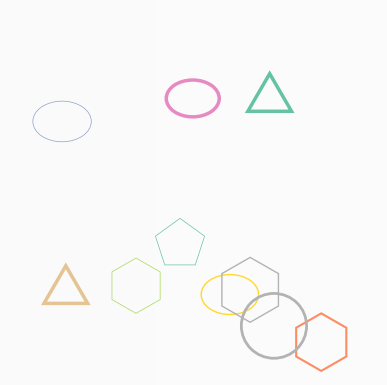[{"shape": "triangle", "thickness": 2.5, "radius": 0.33, "center": [0.696, 0.744]}, {"shape": "pentagon", "thickness": 0.5, "radius": 0.33, "center": [0.465, 0.366]}, {"shape": "hexagon", "thickness": 1.5, "radius": 0.37, "center": [0.829, 0.111]}, {"shape": "oval", "thickness": 0.5, "radius": 0.38, "center": [0.16, 0.685]}, {"shape": "oval", "thickness": 2.5, "radius": 0.34, "center": [0.497, 0.744]}, {"shape": "hexagon", "thickness": 0.5, "radius": 0.36, "center": [0.351, 0.258]}, {"shape": "oval", "thickness": 1, "radius": 0.37, "center": [0.593, 0.235]}, {"shape": "triangle", "thickness": 2.5, "radius": 0.33, "center": [0.17, 0.244]}, {"shape": "hexagon", "thickness": 1, "radius": 0.42, "center": [0.646, 0.247]}, {"shape": "circle", "thickness": 2, "radius": 0.42, "center": [0.707, 0.154]}]